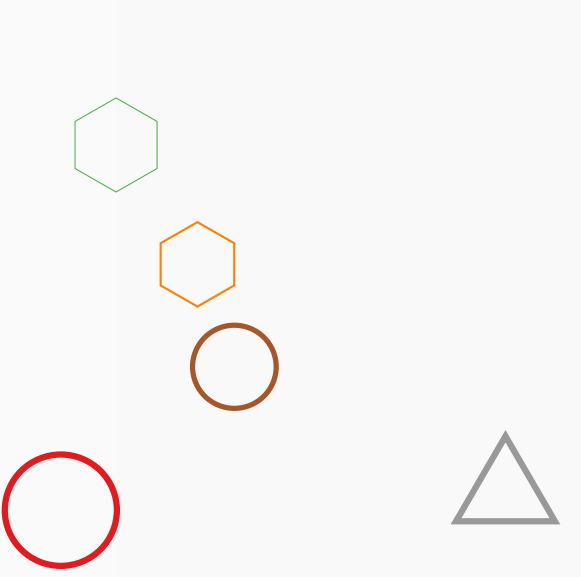[{"shape": "circle", "thickness": 3, "radius": 0.48, "center": [0.105, 0.116]}, {"shape": "hexagon", "thickness": 0.5, "radius": 0.41, "center": [0.2, 0.748]}, {"shape": "hexagon", "thickness": 1, "radius": 0.37, "center": [0.34, 0.541]}, {"shape": "circle", "thickness": 2.5, "radius": 0.36, "center": [0.403, 0.364]}, {"shape": "triangle", "thickness": 3, "radius": 0.49, "center": [0.87, 0.146]}]